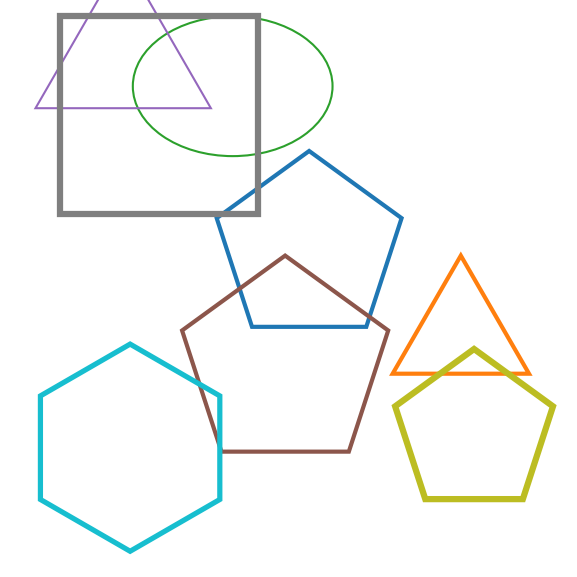[{"shape": "pentagon", "thickness": 2, "radius": 0.84, "center": [0.535, 0.569]}, {"shape": "triangle", "thickness": 2, "radius": 0.68, "center": [0.798, 0.42]}, {"shape": "oval", "thickness": 1, "radius": 0.86, "center": [0.403, 0.85]}, {"shape": "triangle", "thickness": 1, "radius": 0.88, "center": [0.213, 0.899]}, {"shape": "pentagon", "thickness": 2, "radius": 0.94, "center": [0.494, 0.369]}, {"shape": "square", "thickness": 3, "radius": 0.86, "center": [0.275, 0.8]}, {"shape": "pentagon", "thickness": 3, "radius": 0.72, "center": [0.821, 0.251]}, {"shape": "hexagon", "thickness": 2.5, "radius": 0.9, "center": [0.225, 0.224]}]